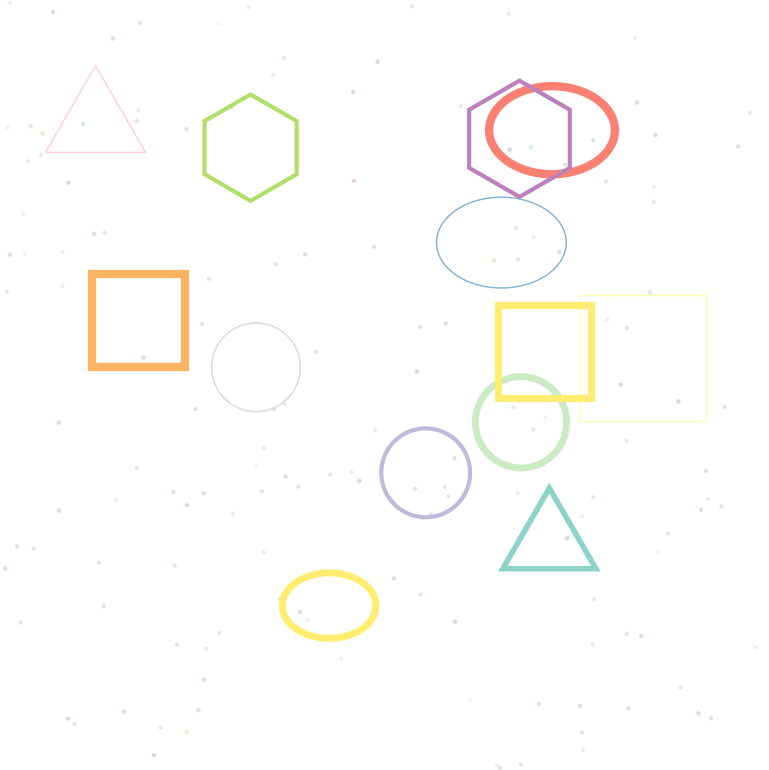[{"shape": "triangle", "thickness": 2, "radius": 0.35, "center": [0.713, 0.296]}, {"shape": "square", "thickness": 0.5, "radius": 0.41, "center": [0.836, 0.535]}, {"shape": "circle", "thickness": 1.5, "radius": 0.29, "center": [0.553, 0.386]}, {"shape": "oval", "thickness": 3, "radius": 0.41, "center": [0.717, 0.831]}, {"shape": "oval", "thickness": 0.5, "radius": 0.42, "center": [0.651, 0.685]}, {"shape": "square", "thickness": 3, "radius": 0.3, "center": [0.179, 0.583]}, {"shape": "hexagon", "thickness": 1.5, "radius": 0.35, "center": [0.325, 0.808]}, {"shape": "triangle", "thickness": 0.5, "radius": 0.38, "center": [0.124, 0.84]}, {"shape": "circle", "thickness": 0.5, "radius": 0.29, "center": [0.332, 0.523]}, {"shape": "hexagon", "thickness": 1.5, "radius": 0.38, "center": [0.675, 0.82]}, {"shape": "circle", "thickness": 2.5, "radius": 0.3, "center": [0.677, 0.452]}, {"shape": "square", "thickness": 2.5, "radius": 0.3, "center": [0.707, 0.543]}, {"shape": "oval", "thickness": 2.5, "radius": 0.3, "center": [0.427, 0.214]}]